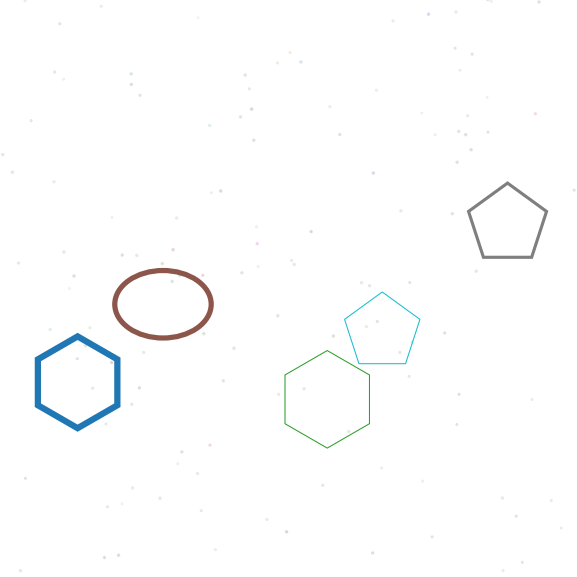[{"shape": "hexagon", "thickness": 3, "radius": 0.4, "center": [0.134, 0.337]}, {"shape": "hexagon", "thickness": 0.5, "radius": 0.42, "center": [0.567, 0.308]}, {"shape": "oval", "thickness": 2.5, "radius": 0.42, "center": [0.282, 0.472]}, {"shape": "pentagon", "thickness": 1.5, "radius": 0.36, "center": [0.879, 0.611]}, {"shape": "pentagon", "thickness": 0.5, "radius": 0.34, "center": [0.662, 0.425]}]